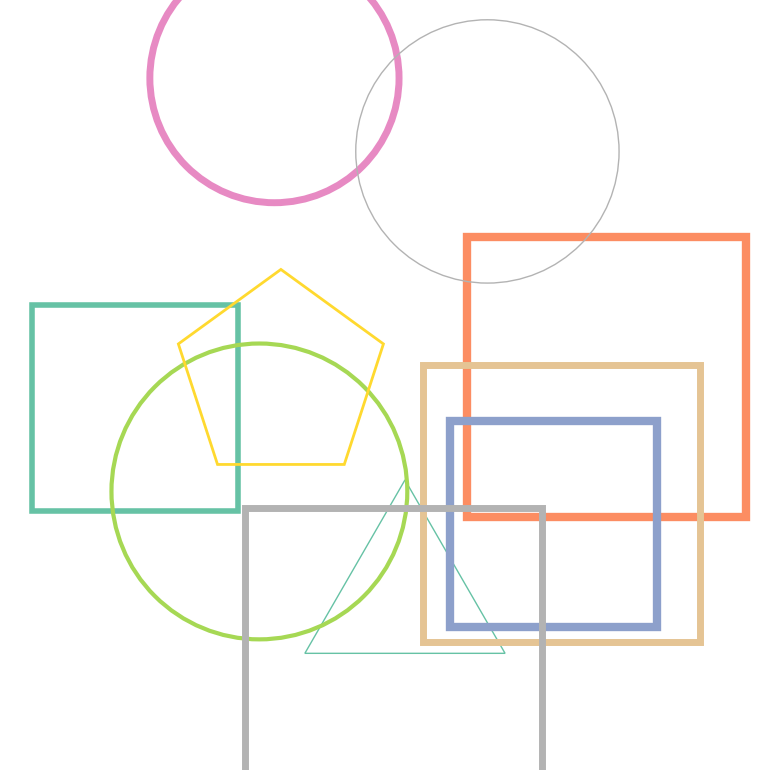[{"shape": "square", "thickness": 2, "radius": 0.67, "center": [0.176, 0.471]}, {"shape": "triangle", "thickness": 0.5, "radius": 0.75, "center": [0.526, 0.227]}, {"shape": "square", "thickness": 3, "radius": 0.91, "center": [0.788, 0.511]}, {"shape": "square", "thickness": 3, "radius": 0.67, "center": [0.719, 0.32]}, {"shape": "circle", "thickness": 2.5, "radius": 0.81, "center": [0.356, 0.899]}, {"shape": "circle", "thickness": 1.5, "radius": 0.96, "center": [0.337, 0.362]}, {"shape": "pentagon", "thickness": 1, "radius": 0.7, "center": [0.365, 0.51]}, {"shape": "square", "thickness": 2.5, "radius": 0.9, "center": [0.729, 0.346]}, {"shape": "square", "thickness": 2.5, "radius": 0.96, "center": [0.511, 0.147]}, {"shape": "circle", "thickness": 0.5, "radius": 0.85, "center": [0.633, 0.803]}]